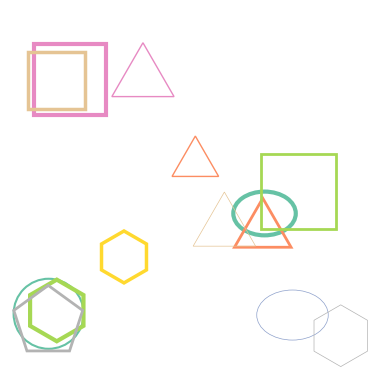[{"shape": "circle", "thickness": 1.5, "radius": 0.45, "center": [0.126, 0.185]}, {"shape": "oval", "thickness": 3, "radius": 0.41, "center": [0.687, 0.446]}, {"shape": "triangle", "thickness": 2, "radius": 0.42, "center": [0.683, 0.4]}, {"shape": "triangle", "thickness": 1, "radius": 0.35, "center": [0.507, 0.577]}, {"shape": "oval", "thickness": 0.5, "radius": 0.46, "center": [0.76, 0.182]}, {"shape": "triangle", "thickness": 1, "radius": 0.47, "center": [0.371, 0.796]}, {"shape": "square", "thickness": 3, "radius": 0.46, "center": [0.182, 0.793]}, {"shape": "square", "thickness": 2, "radius": 0.48, "center": [0.776, 0.503]}, {"shape": "hexagon", "thickness": 3, "radius": 0.4, "center": [0.147, 0.194]}, {"shape": "hexagon", "thickness": 2.5, "radius": 0.34, "center": [0.322, 0.333]}, {"shape": "square", "thickness": 2.5, "radius": 0.37, "center": [0.147, 0.791]}, {"shape": "triangle", "thickness": 0.5, "radius": 0.47, "center": [0.583, 0.407]}, {"shape": "hexagon", "thickness": 0.5, "radius": 0.4, "center": [0.885, 0.128]}, {"shape": "pentagon", "thickness": 2, "radius": 0.47, "center": [0.125, 0.165]}]